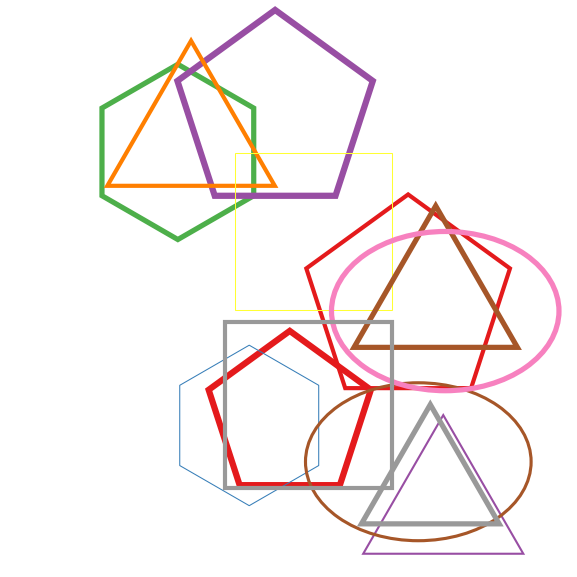[{"shape": "pentagon", "thickness": 2, "radius": 0.93, "center": [0.707, 0.477]}, {"shape": "pentagon", "thickness": 3, "radius": 0.74, "center": [0.502, 0.278]}, {"shape": "hexagon", "thickness": 0.5, "radius": 0.69, "center": [0.432, 0.262]}, {"shape": "hexagon", "thickness": 2.5, "radius": 0.76, "center": [0.308, 0.736]}, {"shape": "triangle", "thickness": 1, "radius": 0.8, "center": [0.768, 0.12]}, {"shape": "pentagon", "thickness": 3, "radius": 0.89, "center": [0.476, 0.804]}, {"shape": "triangle", "thickness": 2, "radius": 0.84, "center": [0.331, 0.761]}, {"shape": "square", "thickness": 0.5, "radius": 0.68, "center": [0.543, 0.598]}, {"shape": "oval", "thickness": 1.5, "radius": 0.98, "center": [0.724, 0.2]}, {"shape": "triangle", "thickness": 2.5, "radius": 0.82, "center": [0.754, 0.479]}, {"shape": "oval", "thickness": 2.5, "radius": 0.98, "center": [0.771, 0.46]}, {"shape": "triangle", "thickness": 2.5, "radius": 0.69, "center": [0.745, 0.161]}, {"shape": "square", "thickness": 2, "radius": 0.72, "center": [0.534, 0.297]}]